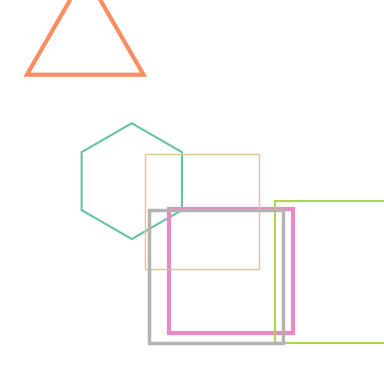[{"shape": "hexagon", "thickness": 1.5, "radius": 0.75, "center": [0.342, 0.53]}, {"shape": "triangle", "thickness": 3, "radius": 0.87, "center": [0.221, 0.893]}, {"shape": "square", "thickness": 3, "radius": 0.8, "center": [0.6, 0.296]}, {"shape": "square", "thickness": 1.5, "radius": 0.92, "center": [0.898, 0.293]}, {"shape": "square", "thickness": 1, "radius": 0.74, "center": [0.525, 0.45]}, {"shape": "square", "thickness": 2.5, "radius": 0.87, "center": [0.561, 0.282]}]